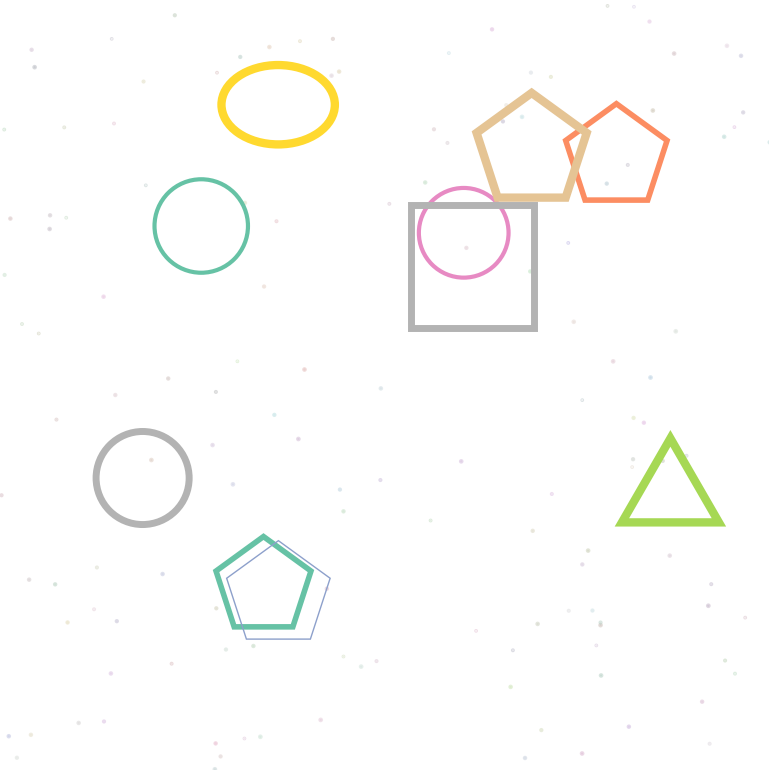[{"shape": "circle", "thickness": 1.5, "radius": 0.3, "center": [0.261, 0.706]}, {"shape": "pentagon", "thickness": 2, "radius": 0.32, "center": [0.342, 0.238]}, {"shape": "pentagon", "thickness": 2, "radius": 0.35, "center": [0.8, 0.796]}, {"shape": "pentagon", "thickness": 0.5, "radius": 0.35, "center": [0.362, 0.227]}, {"shape": "circle", "thickness": 1.5, "radius": 0.29, "center": [0.602, 0.698]}, {"shape": "triangle", "thickness": 3, "radius": 0.36, "center": [0.871, 0.358]}, {"shape": "oval", "thickness": 3, "radius": 0.37, "center": [0.361, 0.864]}, {"shape": "pentagon", "thickness": 3, "radius": 0.38, "center": [0.69, 0.804]}, {"shape": "circle", "thickness": 2.5, "radius": 0.3, "center": [0.185, 0.379]}, {"shape": "square", "thickness": 2.5, "radius": 0.4, "center": [0.613, 0.654]}]